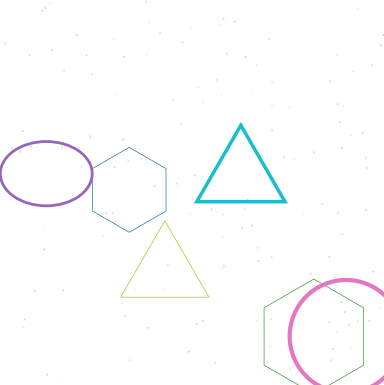[{"shape": "hexagon", "thickness": 0.5, "radius": 0.55, "center": [0.336, 0.507]}, {"shape": "hexagon", "thickness": 0.5, "radius": 0.75, "center": [0.815, 0.126]}, {"shape": "oval", "thickness": 2, "radius": 0.6, "center": [0.12, 0.549]}, {"shape": "circle", "thickness": 3, "radius": 0.73, "center": [0.899, 0.126]}, {"shape": "triangle", "thickness": 0.5, "radius": 0.66, "center": [0.428, 0.294]}, {"shape": "triangle", "thickness": 2.5, "radius": 0.66, "center": [0.626, 0.542]}]